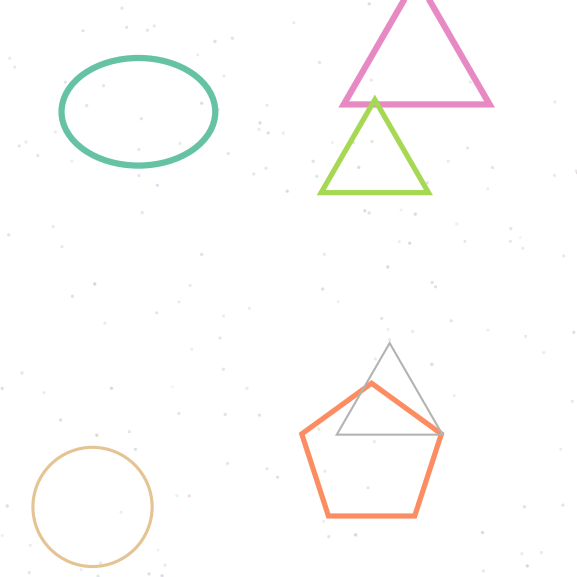[{"shape": "oval", "thickness": 3, "radius": 0.67, "center": [0.24, 0.806]}, {"shape": "pentagon", "thickness": 2.5, "radius": 0.64, "center": [0.643, 0.208]}, {"shape": "triangle", "thickness": 3, "radius": 0.73, "center": [0.721, 0.891]}, {"shape": "triangle", "thickness": 2.5, "radius": 0.54, "center": [0.649, 0.719]}, {"shape": "circle", "thickness": 1.5, "radius": 0.52, "center": [0.16, 0.121]}, {"shape": "triangle", "thickness": 1, "radius": 0.53, "center": [0.675, 0.299]}]